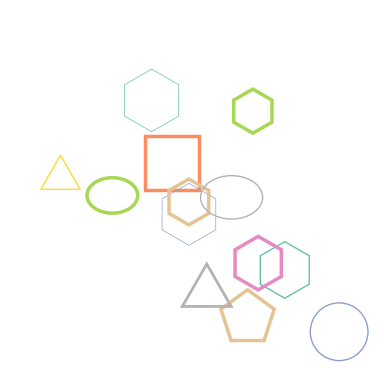[{"shape": "hexagon", "thickness": 1, "radius": 0.37, "center": [0.74, 0.299]}, {"shape": "hexagon", "thickness": 0.5, "radius": 0.41, "center": [0.394, 0.739]}, {"shape": "square", "thickness": 2.5, "radius": 0.35, "center": [0.447, 0.577]}, {"shape": "hexagon", "thickness": 0.5, "radius": 0.4, "center": [0.491, 0.443]}, {"shape": "circle", "thickness": 1, "radius": 0.37, "center": [0.881, 0.138]}, {"shape": "hexagon", "thickness": 2.5, "radius": 0.35, "center": [0.671, 0.317]}, {"shape": "oval", "thickness": 2.5, "radius": 0.33, "center": [0.292, 0.492]}, {"shape": "hexagon", "thickness": 2.5, "radius": 0.29, "center": [0.657, 0.711]}, {"shape": "triangle", "thickness": 1, "radius": 0.29, "center": [0.157, 0.538]}, {"shape": "hexagon", "thickness": 2.5, "radius": 0.3, "center": [0.491, 0.475]}, {"shape": "pentagon", "thickness": 2.5, "radius": 0.36, "center": [0.643, 0.174]}, {"shape": "triangle", "thickness": 2, "radius": 0.37, "center": [0.537, 0.241]}, {"shape": "oval", "thickness": 1, "radius": 0.4, "center": [0.601, 0.487]}]